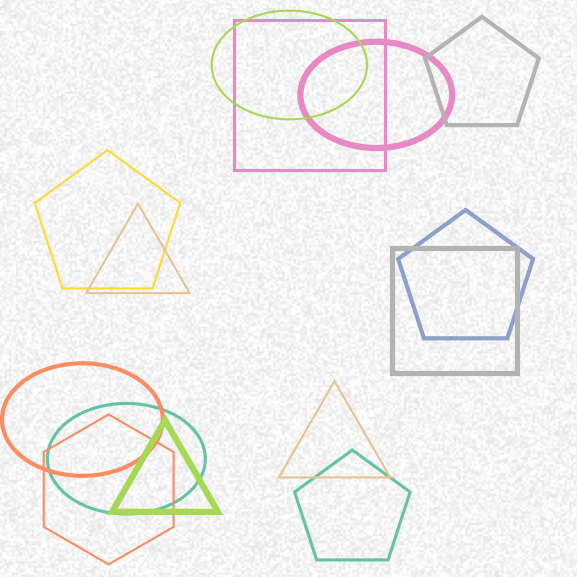[{"shape": "oval", "thickness": 1.5, "radius": 0.68, "center": [0.219, 0.205]}, {"shape": "pentagon", "thickness": 1.5, "radius": 0.53, "center": [0.61, 0.115]}, {"shape": "oval", "thickness": 2, "radius": 0.7, "center": [0.143, 0.273]}, {"shape": "hexagon", "thickness": 1, "radius": 0.65, "center": [0.188, 0.152]}, {"shape": "pentagon", "thickness": 2, "radius": 0.61, "center": [0.806, 0.513]}, {"shape": "oval", "thickness": 3, "radius": 0.66, "center": [0.652, 0.835]}, {"shape": "square", "thickness": 1.5, "radius": 0.65, "center": [0.536, 0.834]}, {"shape": "oval", "thickness": 1, "radius": 0.67, "center": [0.501, 0.887]}, {"shape": "triangle", "thickness": 3, "radius": 0.53, "center": [0.286, 0.166]}, {"shape": "pentagon", "thickness": 1, "radius": 0.66, "center": [0.186, 0.607]}, {"shape": "triangle", "thickness": 1, "radius": 0.52, "center": [0.239, 0.543]}, {"shape": "triangle", "thickness": 1, "radius": 0.56, "center": [0.579, 0.228]}, {"shape": "pentagon", "thickness": 2, "radius": 0.52, "center": [0.835, 0.866]}, {"shape": "square", "thickness": 2.5, "radius": 0.54, "center": [0.787, 0.462]}]